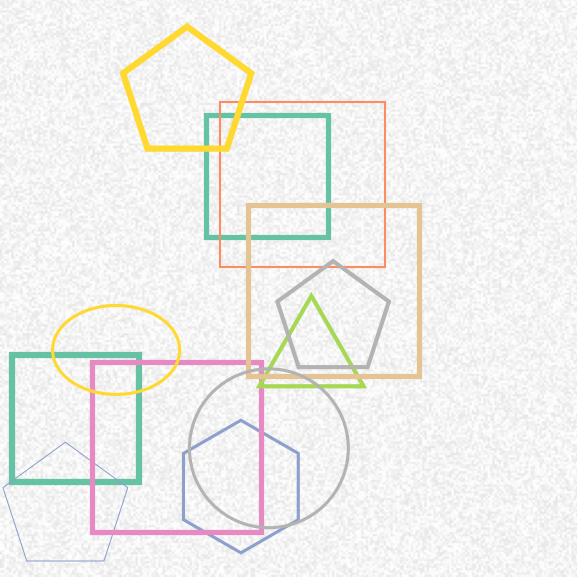[{"shape": "square", "thickness": 3, "radius": 0.55, "center": [0.131, 0.274]}, {"shape": "square", "thickness": 2.5, "radius": 0.53, "center": [0.462, 0.694]}, {"shape": "square", "thickness": 1, "radius": 0.71, "center": [0.524, 0.679]}, {"shape": "hexagon", "thickness": 1.5, "radius": 0.57, "center": [0.417, 0.157]}, {"shape": "pentagon", "thickness": 0.5, "radius": 0.57, "center": [0.113, 0.12]}, {"shape": "square", "thickness": 2.5, "radius": 0.73, "center": [0.306, 0.225]}, {"shape": "triangle", "thickness": 2, "radius": 0.52, "center": [0.539, 0.382]}, {"shape": "pentagon", "thickness": 3, "radius": 0.58, "center": [0.324, 0.836]}, {"shape": "oval", "thickness": 1.5, "radius": 0.55, "center": [0.201, 0.393]}, {"shape": "square", "thickness": 2.5, "radius": 0.74, "center": [0.577, 0.496]}, {"shape": "pentagon", "thickness": 2, "radius": 0.51, "center": [0.577, 0.446]}, {"shape": "circle", "thickness": 1.5, "radius": 0.69, "center": [0.466, 0.223]}]